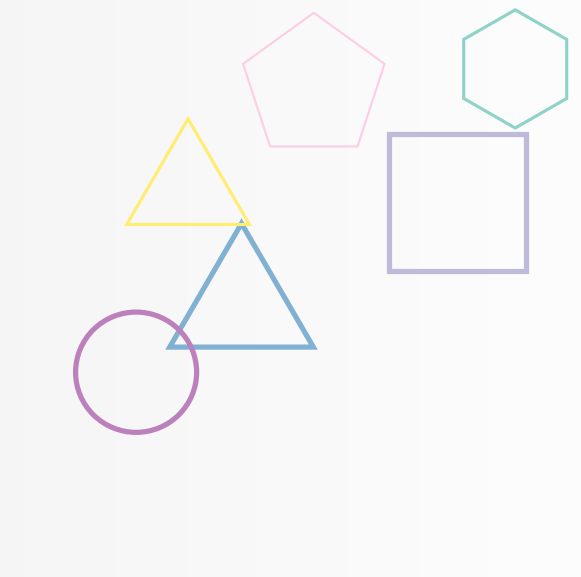[{"shape": "hexagon", "thickness": 1.5, "radius": 0.51, "center": [0.886, 0.88]}, {"shape": "square", "thickness": 2.5, "radius": 0.59, "center": [0.787, 0.649]}, {"shape": "triangle", "thickness": 2.5, "radius": 0.71, "center": [0.416, 0.469]}, {"shape": "pentagon", "thickness": 1, "radius": 0.64, "center": [0.54, 0.849]}, {"shape": "circle", "thickness": 2.5, "radius": 0.52, "center": [0.234, 0.355]}, {"shape": "triangle", "thickness": 1.5, "radius": 0.61, "center": [0.324, 0.671]}]